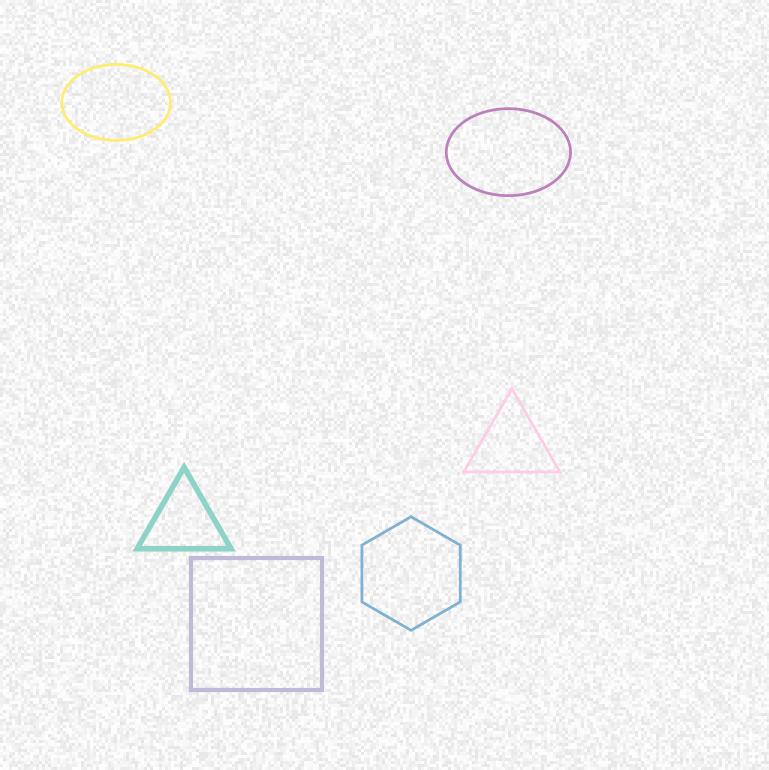[{"shape": "triangle", "thickness": 2, "radius": 0.35, "center": [0.239, 0.323]}, {"shape": "square", "thickness": 1.5, "radius": 0.43, "center": [0.333, 0.189]}, {"shape": "hexagon", "thickness": 1, "radius": 0.37, "center": [0.534, 0.255]}, {"shape": "triangle", "thickness": 1, "radius": 0.36, "center": [0.665, 0.423]}, {"shape": "oval", "thickness": 1, "radius": 0.4, "center": [0.66, 0.802]}, {"shape": "oval", "thickness": 1, "radius": 0.35, "center": [0.151, 0.867]}]